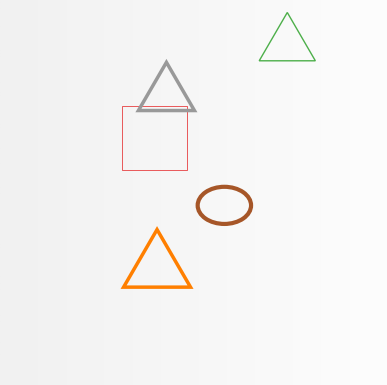[{"shape": "square", "thickness": 0.5, "radius": 0.42, "center": [0.398, 0.642]}, {"shape": "triangle", "thickness": 1, "radius": 0.42, "center": [0.741, 0.884]}, {"shape": "triangle", "thickness": 2.5, "radius": 0.5, "center": [0.405, 0.304]}, {"shape": "oval", "thickness": 3, "radius": 0.34, "center": [0.579, 0.467]}, {"shape": "triangle", "thickness": 2.5, "radius": 0.42, "center": [0.429, 0.755]}]